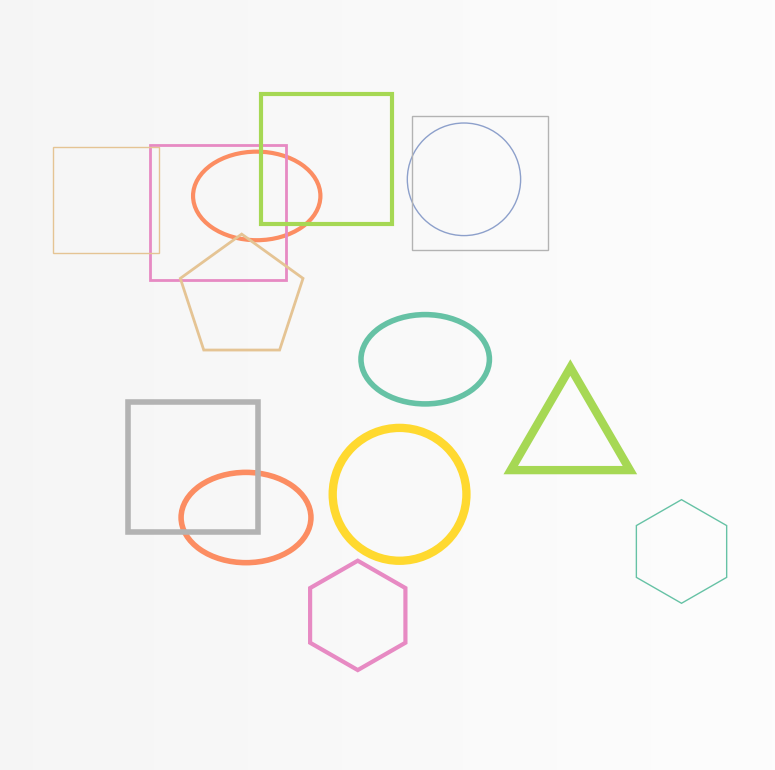[{"shape": "oval", "thickness": 2, "radius": 0.41, "center": [0.549, 0.533]}, {"shape": "hexagon", "thickness": 0.5, "radius": 0.34, "center": [0.879, 0.284]}, {"shape": "oval", "thickness": 2, "radius": 0.42, "center": [0.317, 0.328]}, {"shape": "oval", "thickness": 1.5, "radius": 0.41, "center": [0.331, 0.746]}, {"shape": "circle", "thickness": 0.5, "radius": 0.37, "center": [0.599, 0.767]}, {"shape": "hexagon", "thickness": 1.5, "radius": 0.36, "center": [0.462, 0.201]}, {"shape": "square", "thickness": 1, "radius": 0.44, "center": [0.281, 0.724]}, {"shape": "square", "thickness": 1.5, "radius": 0.42, "center": [0.421, 0.793]}, {"shape": "triangle", "thickness": 3, "radius": 0.44, "center": [0.736, 0.434]}, {"shape": "circle", "thickness": 3, "radius": 0.43, "center": [0.516, 0.358]}, {"shape": "square", "thickness": 0.5, "radius": 0.34, "center": [0.137, 0.74]}, {"shape": "pentagon", "thickness": 1, "radius": 0.42, "center": [0.312, 0.613]}, {"shape": "square", "thickness": 0.5, "radius": 0.44, "center": [0.62, 0.762]}, {"shape": "square", "thickness": 2, "radius": 0.42, "center": [0.249, 0.394]}]